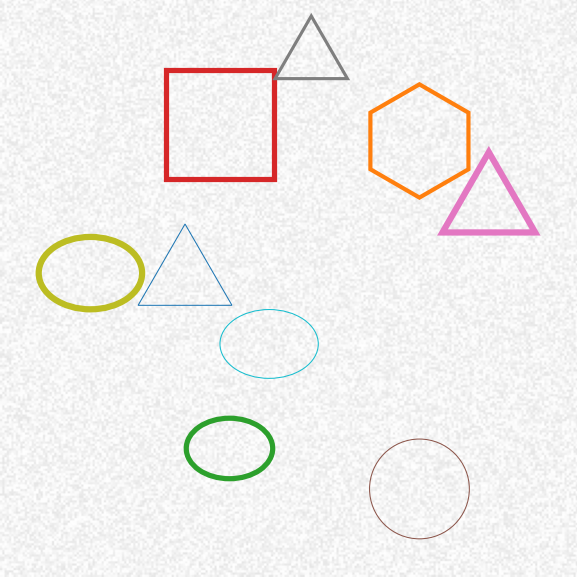[{"shape": "triangle", "thickness": 0.5, "radius": 0.47, "center": [0.32, 0.517]}, {"shape": "hexagon", "thickness": 2, "radius": 0.49, "center": [0.726, 0.755]}, {"shape": "oval", "thickness": 2.5, "radius": 0.37, "center": [0.397, 0.223]}, {"shape": "square", "thickness": 2.5, "radius": 0.47, "center": [0.381, 0.784]}, {"shape": "circle", "thickness": 0.5, "radius": 0.43, "center": [0.726, 0.152]}, {"shape": "triangle", "thickness": 3, "radius": 0.46, "center": [0.846, 0.643]}, {"shape": "triangle", "thickness": 1.5, "radius": 0.36, "center": [0.539, 0.899]}, {"shape": "oval", "thickness": 3, "radius": 0.45, "center": [0.157, 0.526]}, {"shape": "oval", "thickness": 0.5, "radius": 0.43, "center": [0.466, 0.404]}]